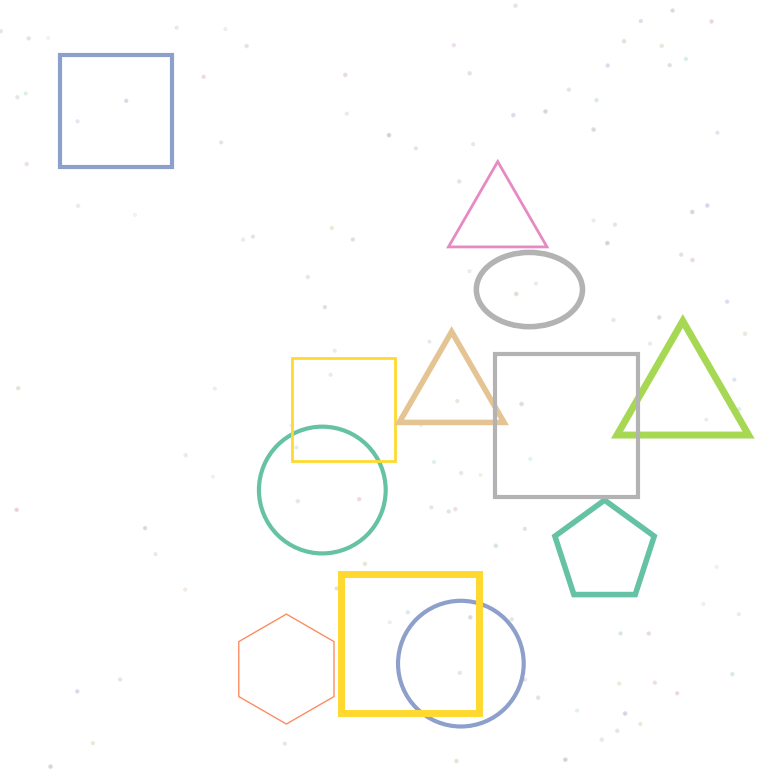[{"shape": "circle", "thickness": 1.5, "radius": 0.41, "center": [0.419, 0.364]}, {"shape": "pentagon", "thickness": 2, "radius": 0.34, "center": [0.785, 0.283]}, {"shape": "hexagon", "thickness": 0.5, "radius": 0.36, "center": [0.372, 0.131]}, {"shape": "circle", "thickness": 1.5, "radius": 0.41, "center": [0.599, 0.138]}, {"shape": "square", "thickness": 1.5, "radius": 0.36, "center": [0.151, 0.856]}, {"shape": "triangle", "thickness": 1, "radius": 0.37, "center": [0.646, 0.716]}, {"shape": "triangle", "thickness": 2.5, "radius": 0.49, "center": [0.887, 0.484]}, {"shape": "square", "thickness": 1, "radius": 0.33, "center": [0.446, 0.468]}, {"shape": "square", "thickness": 2.5, "radius": 0.45, "center": [0.533, 0.164]}, {"shape": "triangle", "thickness": 2, "radius": 0.39, "center": [0.587, 0.491]}, {"shape": "square", "thickness": 1.5, "radius": 0.46, "center": [0.736, 0.448]}, {"shape": "oval", "thickness": 2, "radius": 0.34, "center": [0.688, 0.624]}]